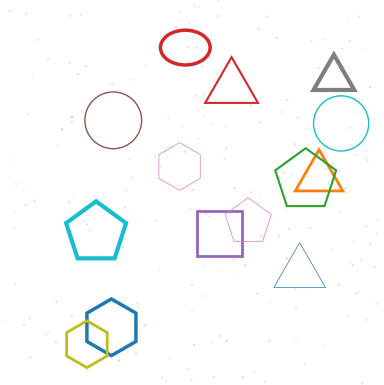[{"shape": "hexagon", "thickness": 2.5, "radius": 0.37, "center": [0.289, 0.15]}, {"shape": "triangle", "thickness": 0.5, "radius": 0.39, "center": [0.778, 0.292]}, {"shape": "triangle", "thickness": 2, "radius": 0.36, "center": [0.829, 0.54]}, {"shape": "pentagon", "thickness": 1.5, "radius": 0.42, "center": [0.794, 0.532]}, {"shape": "triangle", "thickness": 1.5, "radius": 0.4, "center": [0.601, 0.772]}, {"shape": "oval", "thickness": 2.5, "radius": 0.32, "center": [0.481, 0.876]}, {"shape": "square", "thickness": 2, "radius": 0.29, "center": [0.57, 0.393]}, {"shape": "circle", "thickness": 1, "radius": 0.37, "center": [0.294, 0.687]}, {"shape": "pentagon", "thickness": 0.5, "radius": 0.32, "center": [0.645, 0.423]}, {"shape": "hexagon", "thickness": 0.5, "radius": 0.31, "center": [0.466, 0.568]}, {"shape": "triangle", "thickness": 3, "radius": 0.31, "center": [0.867, 0.797]}, {"shape": "hexagon", "thickness": 2, "radius": 0.3, "center": [0.226, 0.106]}, {"shape": "pentagon", "thickness": 3, "radius": 0.41, "center": [0.25, 0.395]}, {"shape": "circle", "thickness": 1, "radius": 0.36, "center": [0.886, 0.679]}]